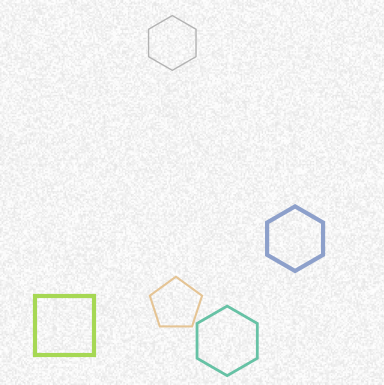[{"shape": "hexagon", "thickness": 2, "radius": 0.45, "center": [0.59, 0.115]}, {"shape": "hexagon", "thickness": 3, "radius": 0.42, "center": [0.766, 0.38]}, {"shape": "square", "thickness": 3, "radius": 0.38, "center": [0.167, 0.155]}, {"shape": "pentagon", "thickness": 1.5, "radius": 0.36, "center": [0.457, 0.21]}, {"shape": "hexagon", "thickness": 1, "radius": 0.36, "center": [0.448, 0.888]}]